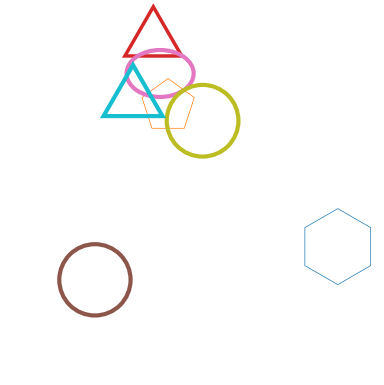[{"shape": "hexagon", "thickness": 0.5, "radius": 0.49, "center": [0.877, 0.359]}, {"shape": "pentagon", "thickness": 0.5, "radius": 0.36, "center": [0.437, 0.725]}, {"shape": "triangle", "thickness": 2.5, "radius": 0.43, "center": [0.398, 0.897]}, {"shape": "circle", "thickness": 3, "radius": 0.46, "center": [0.247, 0.273]}, {"shape": "oval", "thickness": 3, "radius": 0.44, "center": [0.416, 0.809]}, {"shape": "circle", "thickness": 3, "radius": 0.47, "center": [0.526, 0.686]}, {"shape": "triangle", "thickness": 3, "radius": 0.44, "center": [0.345, 0.743]}]